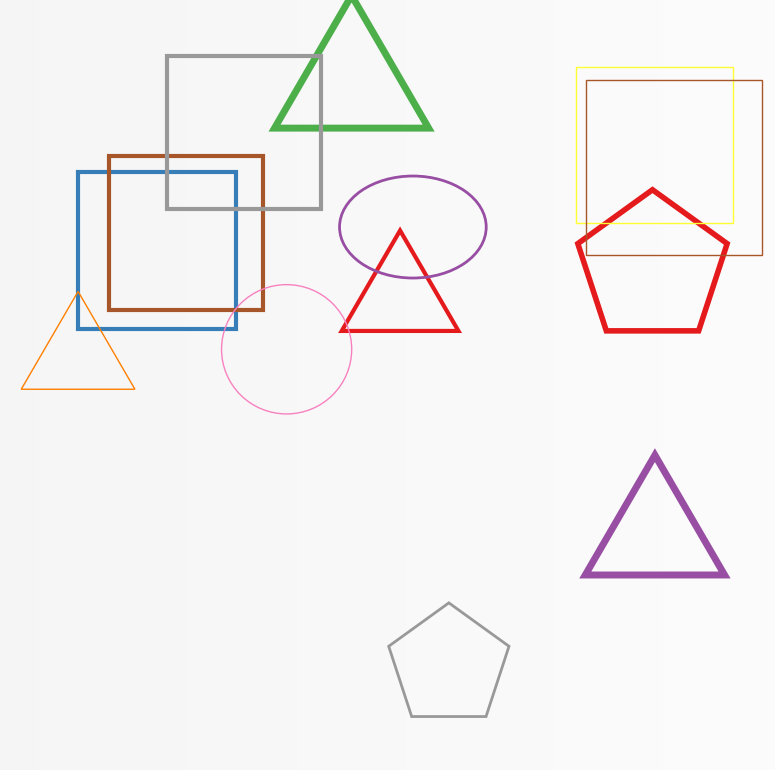[{"shape": "triangle", "thickness": 1.5, "radius": 0.43, "center": [0.516, 0.614]}, {"shape": "pentagon", "thickness": 2, "radius": 0.51, "center": [0.842, 0.652]}, {"shape": "square", "thickness": 1.5, "radius": 0.51, "center": [0.203, 0.675]}, {"shape": "triangle", "thickness": 2.5, "radius": 0.57, "center": [0.454, 0.891]}, {"shape": "triangle", "thickness": 2.5, "radius": 0.52, "center": [0.845, 0.305]}, {"shape": "oval", "thickness": 1, "radius": 0.47, "center": [0.533, 0.705]}, {"shape": "triangle", "thickness": 0.5, "radius": 0.42, "center": [0.101, 0.537]}, {"shape": "square", "thickness": 0.5, "radius": 0.51, "center": [0.845, 0.811]}, {"shape": "square", "thickness": 1.5, "radius": 0.5, "center": [0.24, 0.697]}, {"shape": "square", "thickness": 0.5, "radius": 0.57, "center": [0.869, 0.782]}, {"shape": "circle", "thickness": 0.5, "radius": 0.42, "center": [0.37, 0.546]}, {"shape": "pentagon", "thickness": 1, "radius": 0.41, "center": [0.579, 0.135]}, {"shape": "square", "thickness": 1.5, "radius": 0.5, "center": [0.315, 0.828]}]